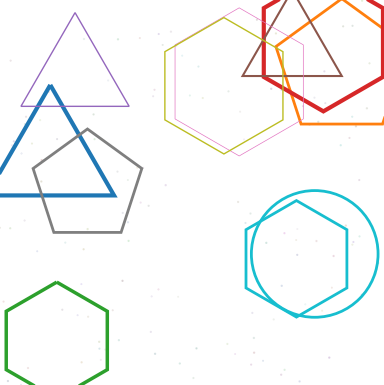[{"shape": "triangle", "thickness": 3, "radius": 0.96, "center": [0.131, 0.588]}, {"shape": "pentagon", "thickness": 2, "radius": 0.9, "center": [0.888, 0.823]}, {"shape": "hexagon", "thickness": 2.5, "radius": 0.76, "center": [0.147, 0.116]}, {"shape": "hexagon", "thickness": 3, "radius": 0.89, "center": [0.84, 0.89]}, {"shape": "triangle", "thickness": 1, "radius": 0.81, "center": [0.195, 0.805]}, {"shape": "triangle", "thickness": 1.5, "radius": 0.74, "center": [0.759, 0.877]}, {"shape": "hexagon", "thickness": 0.5, "radius": 0.96, "center": [0.621, 0.787]}, {"shape": "pentagon", "thickness": 2, "radius": 0.74, "center": [0.227, 0.516]}, {"shape": "hexagon", "thickness": 1, "radius": 0.89, "center": [0.582, 0.777]}, {"shape": "circle", "thickness": 2, "radius": 0.82, "center": [0.817, 0.34]}, {"shape": "hexagon", "thickness": 2, "radius": 0.76, "center": [0.77, 0.328]}]